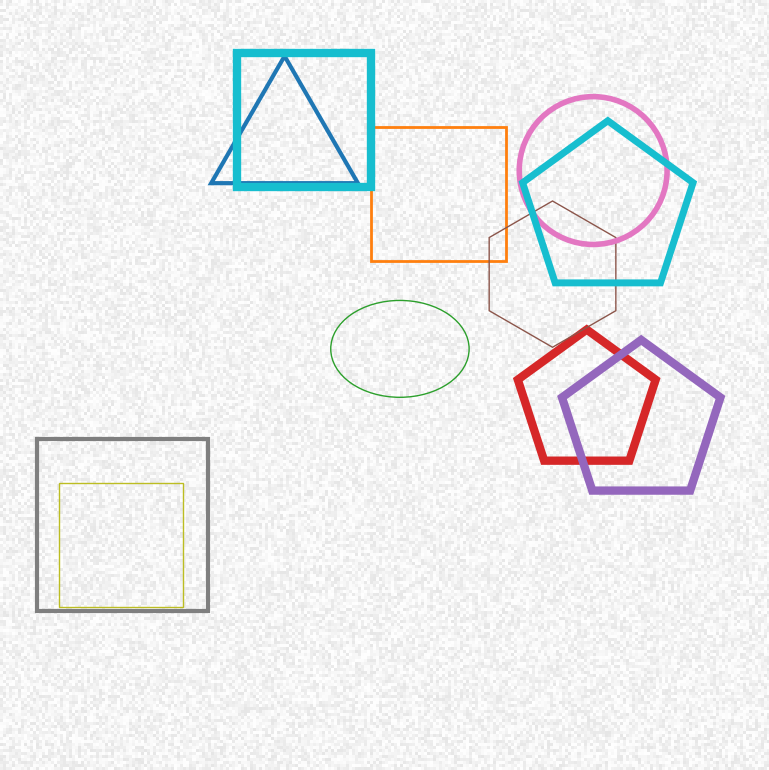[{"shape": "triangle", "thickness": 1.5, "radius": 0.55, "center": [0.37, 0.817]}, {"shape": "square", "thickness": 1, "radius": 0.44, "center": [0.57, 0.748]}, {"shape": "oval", "thickness": 0.5, "radius": 0.45, "center": [0.519, 0.547]}, {"shape": "pentagon", "thickness": 3, "radius": 0.47, "center": [0.762, 0.478]}, {"shape": "pentagon", "thickness": 3, "radius": 0.54, "center": [0.833, 0.45]}, {"shape": "hexagon", "thickness": 0.5, "radius": 0.47, "center": [0.718, 0.644]}, {"shape": "circle", "thickness": 2, "radius": 0.48, "center": [0.77, 0.779]}, {"shape": "square", "thickness": 1.5, "radius": 0.56, "center": [0.159, 0.318]}, {"shape": "square", "thickness": 0.5, "radius": 0.4, "center": [0.157, 0.292]}, {"shape": "pentagon", "thickness": 2.5, "radius": 0.58, "center": [0.789, 0.727]}, {"shape": "square", "thickness": 3, "radius": 0.44, "center": [0.395, 0.844]}]